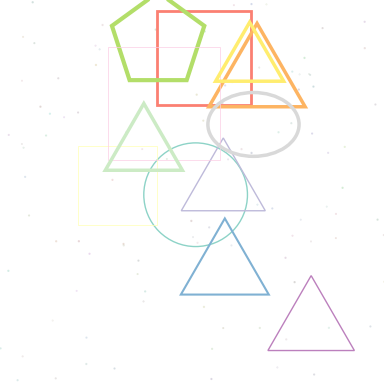[{"shape": "circle", "thickness": 1, "radius": 0.67, "center": [0.508, 0.494]}, {"shape": "square", "thickness": 0.5, "radius": 0.52, "center": [0.306, 0.519]}, {"shape": "triangle", "thickness": 1, "radius": 0.63, "center": [0.58, 0.516]}, {"shape": "square", "thickness": 2, "radius": 0.61, "center": [0.531, 0.85]}, {"shape": "triangle", "thickness": 1.5, "radius": 0.66, "center": [0.584, 0.301]}, {"shape": "triangle", "thickness": 2.5, "radius": 0.72, "center": [0.668, 0.795]}, {"shape": "pentagon", "thickness": 3, "radius": 0.63, "center": [0.411, 0.894]}, {"shape": "square", "thickness": 0.5, "radius": 0.73, "center": [0.427, 0.731]}, {"shape": "oval", "thickness": 2.5, "radius": 0.59, "center": [0.658, 0.677]}, {"shape": "triangle", "thickness": 1, "radius": 0.65, "center": [0.808, 0.154]}, {"shape": "triangle", "thickness": 2.5, "radius": 0.58, "center": [0.374, 0.616]}, {"shape": "triangle", "thickness": 2.5, "radius": 0.51, "center": [0.648, 0.84]}]